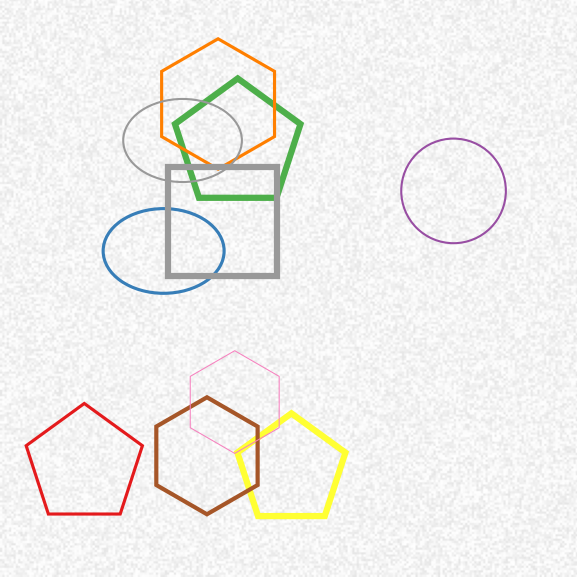[{"shape": "pentagon", "thickness": 1.5, "radius": 0.53, "center": [0.146, 0.195]}, {"shape": "oval", "thickness": 1.5, "radius": 0.52, "center": [0.283, 0.565]}, {"shape": "pentagon", "thickness": 3, "radius": 0.57, "center": [0.412, 0.749]}, {"shape": "circle", "thickness": 1, "radius": 0.45, "center": [0.785, 0.669]}, {"shape": "hexagon", "thickness": 1.5, "radius": 0.56, "center": [0.378, 0.819]}, {"shape": "pentagon", "thickness": 3, "radius": 0.49, "center": [0.505, 0.185]}, {"shape": "hexagon", "thickness": 2, "radius": 0.51, "center": [0.358, 0.21]}, {"shape": "hexagon", "thickness": 0.5, "radius": 0.44, "center": [0.406, 0.303]}, {"shape": "square", "thickness": 3, "radius": 0.47, "center": [0.385, 0.616]}, {"shape": "oval", "thickness": 1, "radius": 0.51, "center": [0.316, 0.756]}]